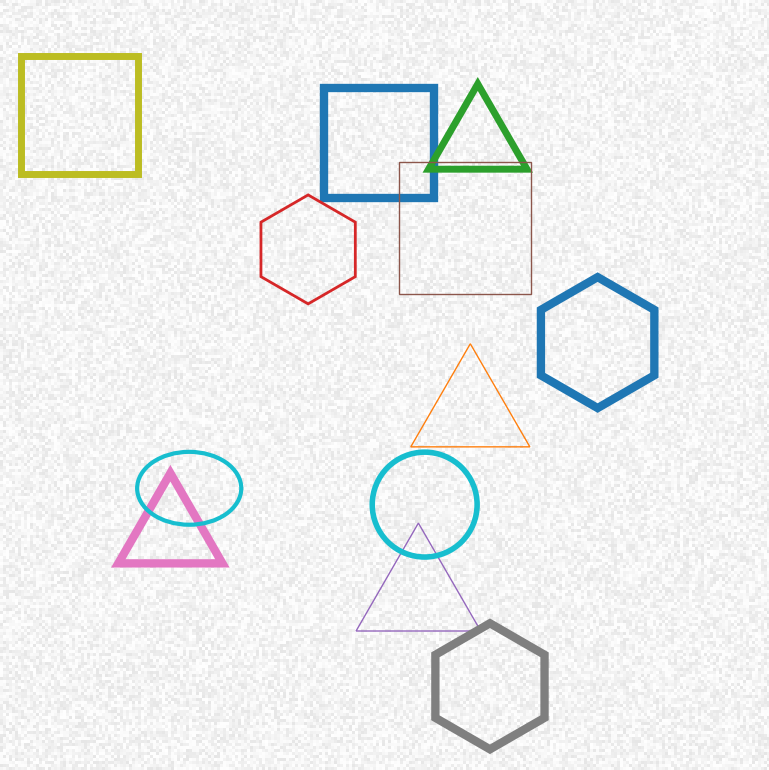[{"shape": "hexagon", "thickness": 3, "radius": 0.43, "center": [0.776, 0.555]}, {"shape": "square", "thickness": 3, "radius": 0.36, "center": [0.492, 0.814]}, {"shape": "triangle", "thickness": 0.5, "radius": 0.45, "center": [0.611, 0.464]}, {"shape": "triangle", "thickness": 2.5, "radius": 0.37, "center": [0.62, 0.817]}, {"shape": "hexagon", "thickness": 1, "radius": 0.35, "center": [0.4, 0.676]}, {"shape": "triangle", "thickness": 0.5, "radius": 0.47, "center": [0.543, 0.227]}, {"shape": "square", "thickness": 0.5, "radius": 0.43, "center": [0.604, 0.704]}, {"shape": "triangle", "thickness": 3, "radius": 0.39, "center": [0.221, 0.307]}, {"shape": "hexagon", "thickness": 3, "radius": 0.41, "center": [0.636, 0.109]}, {"shape": "square", "thickness": 2.5, "radius": 0.38, "center": [0.103, 0.851]}, {"shape": "oval", "thickness": 1.5, "radius": 0.34, "center": [0.246, 0.366]}, {"shape": "circle", "thickness": 2, "radius": 0.34, "center": [0.552, 0.345]}]